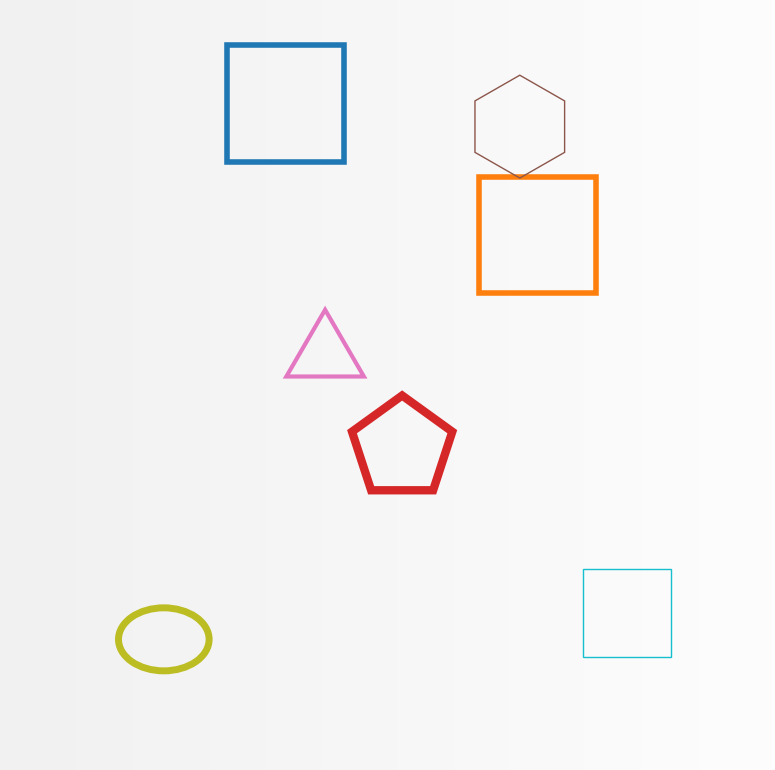[{"shape": "square", "thickness": 2, "radius": 0.38, "center": [0.368, 0.865]}, {"shape": "square", "thickness": 2, "radius": 0.38, "center": [0.694, 0.695]}, {"shape": "pentagon", "thickness": 3, "radius": 0.34, "center": [0.519, 0.418]}, {"shape": "hexagon", "thickness": 0.5, "radius": 0.33, "center": [0.671, 0.836]}, {"shape": "triangle", "thickness": 1.5, "radius": 0.29, "center": [0.419, 0.54]}, {"shape": "oval", "thickness": 2.5, "radius": 0.29, "center": [0.211, 0.17]}, {"shape": "square", "thickness": 0.5, "radius": 0.29, "center": [0.809, 0.204]}]